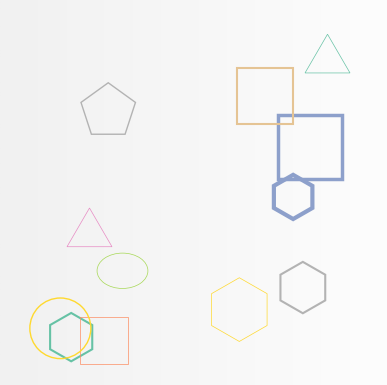[{"shape": "hexagon", "thickness": 1.5, "radius": 0.31, "center": [0.184, 0.124]}, {"shape": "triangle", "thickness": 0.5, "radius": 0.34, "center": [0.845, 0.844]}, {"shape": "square", "thickness": 0.5, "radius": 0.31, "center": [0.269, 0.116]}, {"shape": "square", "thickness": 2.5, "radius": 0.41, "center": [0.801, 0.618]}, {"shape": "hexagon", "thickness": 3, "radius": 0.29, "center": [0.756, 0.488]}, {"shape": "triangle", "thickness": 0.5, "radius": 0.34, "center": [0.231, 0.393]}, {"shape": "oval", "thickness": 0.5, "radius": 0.33, "center": [0.316, 0.297]}, {"shape": "hexagon", "thickness": 0.5, "radius": 0.41, "center": [0.618, 0.196]}, {"shape": "circle", "thickness": 1, "radius": 0.39, "center": [0.156, 0.147]}, {"shape": "square", "thickness": 1.5, "radius": 0.37, "center": [0.684, 0.751]}, {"shape": "hexagon", "thickness": 1.5, "radius": 0.33, "center": [0.782, 0.253]}, {"shape": "pentagon", "thickness": 1, "radius": 0.37, "center": [0.279, 0.711]}]